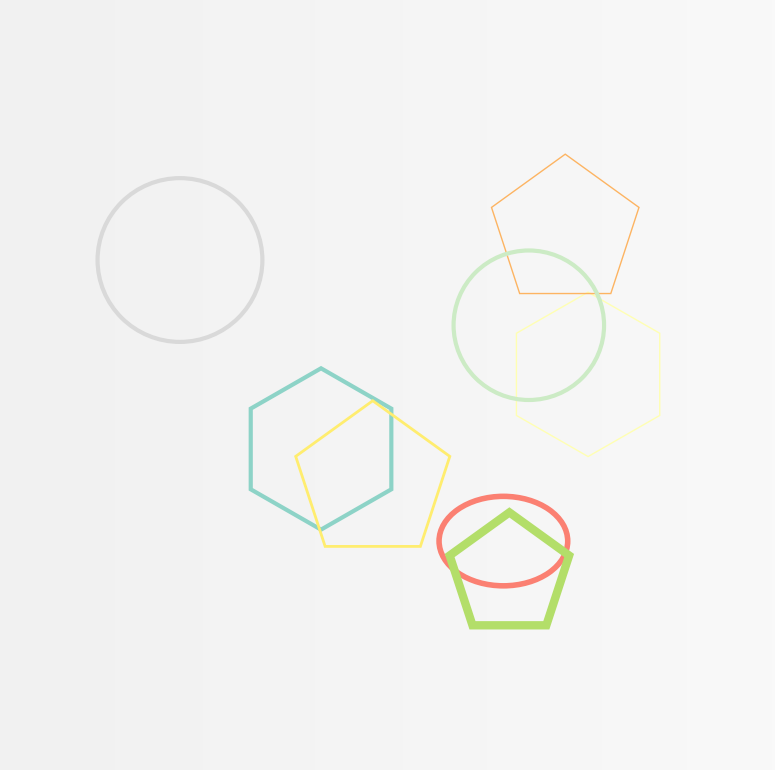[{"shape": "hexagon", "thickness": 1.5, "radius": 0.52, "center": [0.414, 0.417]}, {"shape": "hexagon", "thickness": 0.5, "radius": 0.53, "center": [0.759, 0.514]}, {"shape": "oval", "thickness": 2, "radius": 0.42, "center": [0.65, 0.297]}, {"shape": "pentagon", "thickness": 0.5, "radius": 0.5, "center": [0.729, 0.7]}, {"shape": "pentagon", "thickness": 3, "radius": 0.41, "center": [0.657, 0.253]}, {"shape": "circle", "thickness": 1.5, "radius": 0.53, "center": [0.232, 0.662]}, {"shape": "circle", "thickness": 1.5, "radius": 0.49, "center": [0.682, 0.578]}, {"shape": "pentagon", "thickness": 1, "radius": 0.52, "center": [0.481, 0.375]}]